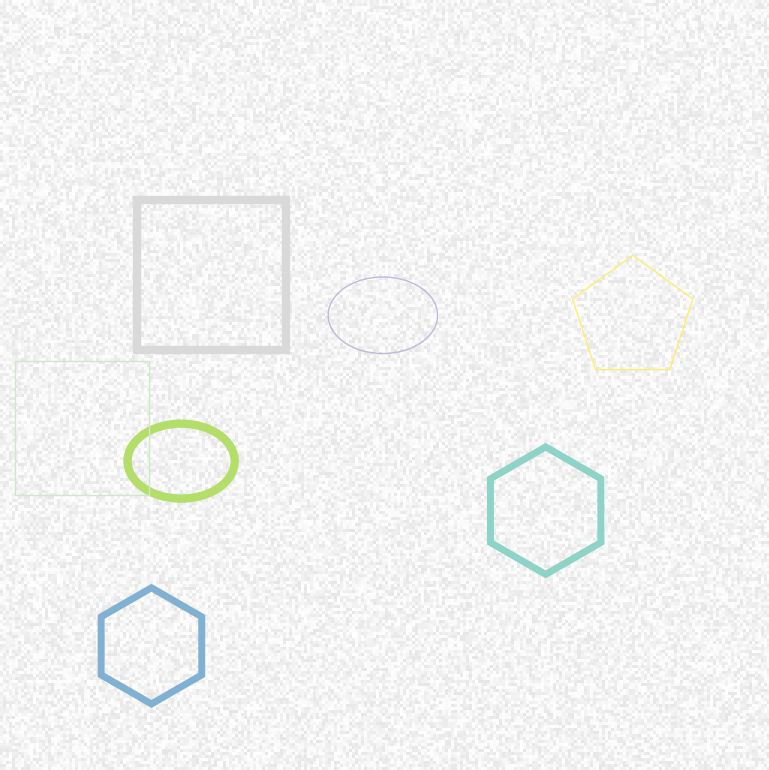[{"shape": "hexagon", "thickness": 2.5, "radius": 0.41, "center": [0.709, 0.337]}, {"shape": "oval", "thickness": 0.5, "radius": 0.36, "center": [0.497, 0.591]}, {"shape": "hexagon", "thickness": 2.5, "radius": 0.38, "center": [0.197, 0.161]}, {"shape": "oval", "thickness": 3, "radius": 0.35, "center": [0.235, 0.401]}, {"shape": "square", "thickness": 3, "radius": 0.49, "center": [0.275, 0.643]}, {"shape": "square", "thickness": 0.5, "radius": 0.43, "center": [0.107, 0.444]}, {"shape": "pentagon", "thickness": 0.5, "radius": 0.41, "center": [0.822, 0.586]}]